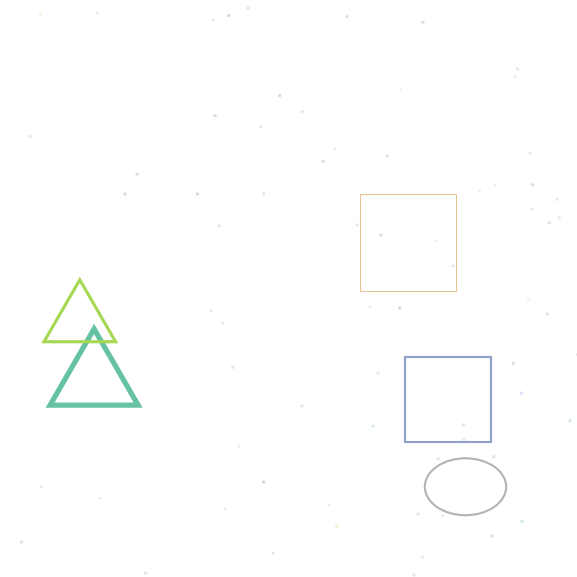[{"shape": "triangle", "thickness": 2.5, "radius": 0.44, "center": [0.163, 0.342]}, {"shape": "square", "thickness": 1, "radius": 0.37, "center": [0.776, 0.308]}, {"shape": "triangle", "thickness": 1.5, "radius": 0.36, "center": [0.138, 0.443]}, {"shape": "square", "thickness": 0.5, "radius": 0.42, "center": [0.706, 0.579]}, {"shape": "oval", "thickness": 1, "radius": 0.35, "center": [0.806, 0.156]}]